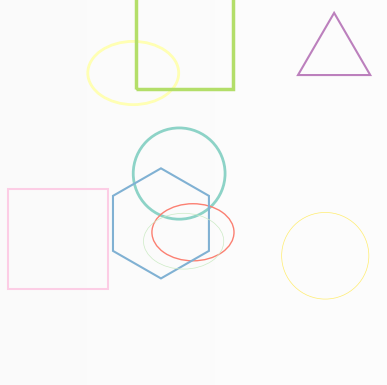[{"shape": "circle", "thickness": 2, "radius": 0.59, "center": [0.462, 0.549]}, {"shape": "oval", "thickness": 2, "radius": 0.59, "center": [0.344, 0.81]}, {"shape": "oval", "thickness": 1, "radius": 0.53, "center": [0.498, 0.397]}, {"shape": "hexagon", "thickness": 1.5, "radius": 0.71, "center": [0.415, 0.42]}, {"shape": "square", "thickness": 2.5, "radius": 0.62, "center": [0.476, 0.894]}, {"shape": "square", "thickness": 1.5, "radius": 0.65, "center": [0.15, 0.378]}, {"shape": "triangle", "thickness": 1.5, "radius": 0.54, "center": [0.862, 0.859]}, {"shape": "oval", "thickness": 0.5, "radius": 0.52, "center": [0.474, 0.374]}, {"shape": "circle", "thickness": 0.5, "radius": 0.56, "center": [0.839, 0.336]}]